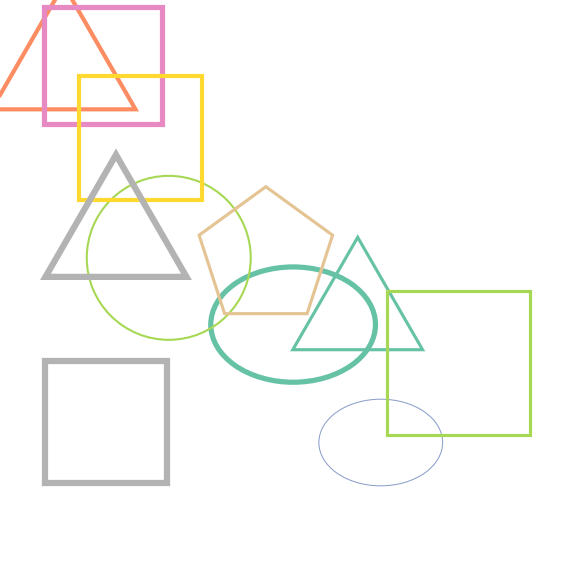[{"shape": "oval", "thickness": 2.5, "radius": 0.71, "center": [0.508, 0.437]}, {"shape": "triangle", "thickness": 1.5, "radius": 0.65, "center": [0.619, 0.458]}, {"shape": "triangle", "thickness": 2, "radius": 0.72, "center": [0.11, 0.882]}, {"shape": "oval", "thickness": 0.5, "radius": 0.54, "center": [0.659, 0.233]}, {"shape": "square", "thickness": 2.5, "radius": 0.51, "center": [0.178, 0.886]}, {"shape": "circle", "thickness": 1, "radius": 0.71, "center": [0.292, 0.553]}, {"shape": "square", "thickness": 1.5, "radius": 0.62, "center": [0.794, 0.37]}, {"shape": "square", "thickness": 2, "radius": 0.54, "center": [0.243, 0.761]}, {"shape": "pentagon", "thickness": 1.5, "radius": 0.61, "center": [0.46, 0.554]}, {"shape": "square", "thickness": 3, "radius": 0.53, "center": [0.183, 0.269]}, {"shape": "triangle", "thickness": 3, "radius": 0.7, "center": [0.201, 0.59]}]